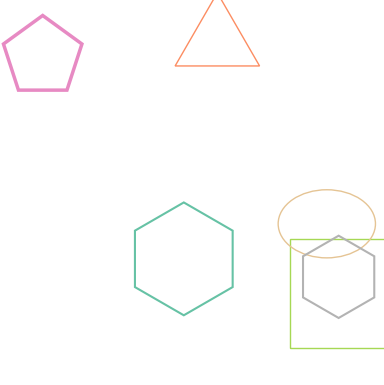[{"shape": "hexagon", "thickness": 1.5, "radius": 0.73, "center": [0.477, 0.328]}, {"shape": "triangle", "thickness": 1, "radius": 0.63, "center": [0.565, 0.892]}, {"shape": "pentagon", "thickness": 2.5, "radius": 0.54, "center": [0.111, 0.853]}, {"shape": "square", "thickness": 1, "radius": 0.71, "center": [0.895, 0.238]}, {"shape": "oval", "thickness": 1, "radius": 0.63, "center": [0.849, 0.419]}, {"shape": "hexagon", "thickness": 1.5, "radius": 0.53, "center": [0.88, 0.281]}]